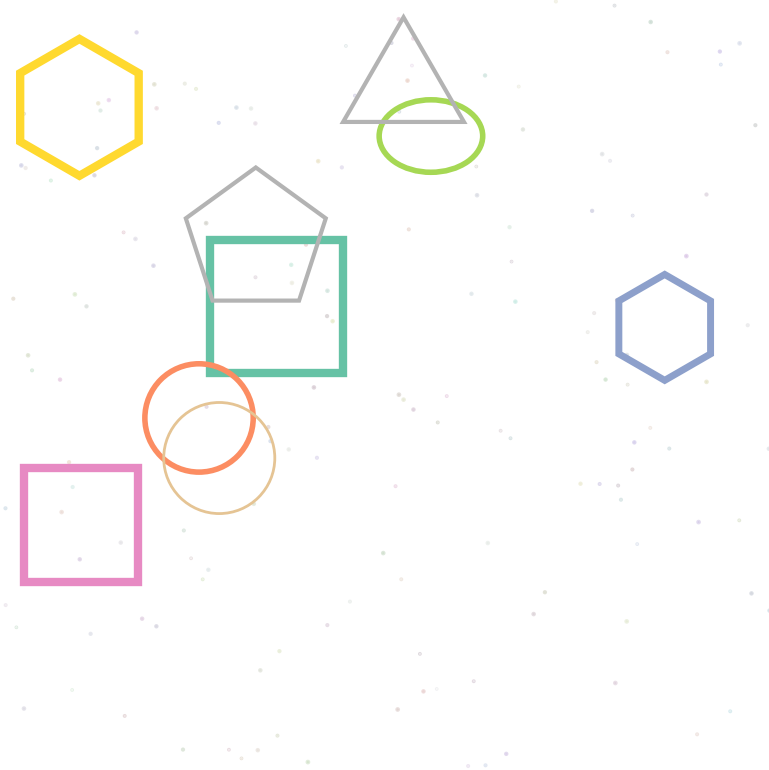[{"shape": "square", "thickness": 3, "radius": 0.43, "center": [0.36, 0.602]}, {"shape": "circle", "thickness": 2, "radius": 0.35, "center": [0.258, 0.457]}, {"shape": "hexagon", "thickness": 2.5, "radius": 0.34, "center": [0.863, 0.575]}, {"shape": "square", "thickness": 3, "radius": 0.37, "center": [0.105, 0.318]}, {"shape": "oval", "thickness": 2, "radius": 0.34, "center": [0.56, 0.823]}, {"shape": "hexagon", "thickness": 3, "radius": 0.44, "center": [0.103, 0.861]}, {"shape": "circle", "thickness": 1, "radius": 0.36, "center": [0.285, 0.405]}, {"shape": "triangle", "thickness": 1.5, "radius": 0.45, "center": [0.524, 0.887]}, {"shape": "pentagon", "thickness": 1.5, "radius": 0.48, "center": [0.332, 0.687]}]